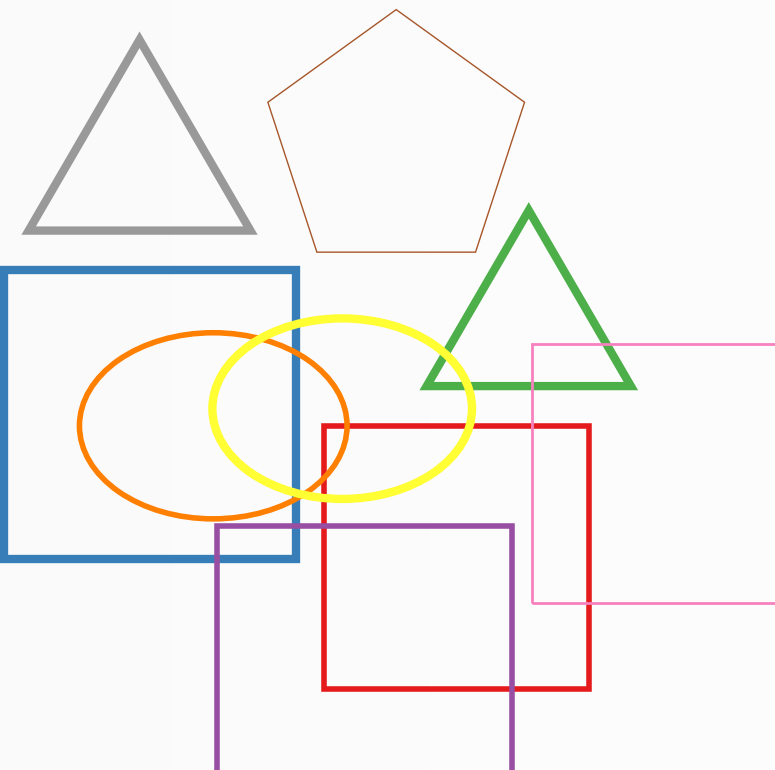[{"shape": "square", "thickness": 2, "radius": 0.85, "center": [0.589, 0.277]}, {"shape": "square", "thickness": 3, "radius": 0.94, "center": [0.194, 0.462]}, {"shape": "triangle", "thickness": 3, "radius": 0.76, "center": [0.682, 0.575]}, {"shape": "square", "thickness": 2, "radius": 0.95, "center": [0.47, 0.127]}, {"shape": "oval", "thickness": 2, "radius": 0.86, "center": [0.275, 0.447]}, {"shape": "oval", "thickness": 3, "radius": 0.84, "center": [0.442, 0.469]}, {"shape": "pentagon", "thickness": 0.5, "radius": 0.87, "center": [0.511, 0.813]}, {"shape": "square", "thickness": 1, "radius": 0.84, "center": [0.856, 0.385]}, {"shape": "triangle", "thickness": 3, "radius": 0.83, "center": [0.18, 0.783]}]